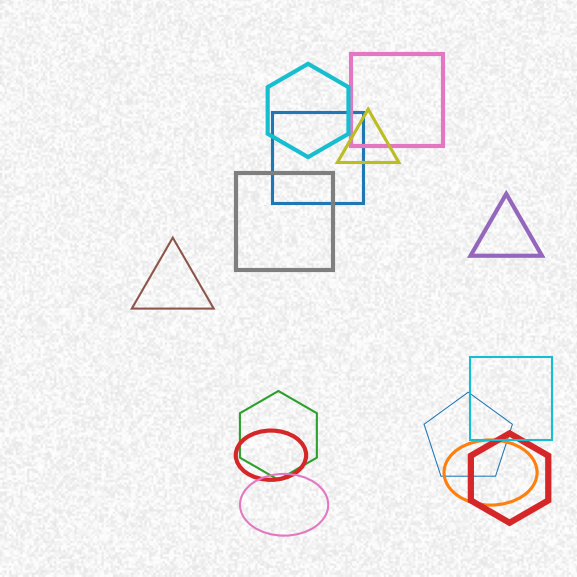[{"shape": "square", "thickness": 1.5, "radius": 0.39, "center": [0.55, 0.727]}, {"shape": "pentagon", "thickness": 0.5, "radius": 0.4, "center": [0.811, 0.24]}, {"shape": "oval", "thickness": 1.5, "radius": 0.4, "center": [0.849, 0.181]}, {"shape": "hexagon", "thickness": 1, "radius": 0.38, "center": [0.482, 0.245]}, {"shape": "hexagon", "thickness": 3, "radius": 0.39, "center": [0.882, 0.171]}, {"shape": "oval", "thickness": 2, "radius": 0.3, "center": [0.469, 0.211]}, {"shape": "triangle", "thickness": 2, "radius": 0.36, "center": [0.877, 0.592]}, {"shape": "triangle", "thickness": 1, "radius": 0.41, "center": [0.299, 0.506]}, {"shape": "oval", "thickness": 1, "radius": 0.38, "center": [0.492, 0.125]}, {"shape": "square", "thickness": 2, "radius": 0.4, "center": [0.688, 0.825]}, {"shape": "square", "thickness": 2, "radius": 0.42, "center": [0.492, 0.615]}, {"shape": "triangle", "thickness": 1.5, "radius": 0.31, "center": [0.637, 0.749]}, {"shape": "hexagon", "thickness": 2, "radius": 0.4, "center": [0.533, 0.808]}, {"shape": "square", "thickness": 1, "radius": 0.36, "center": [0.884, 0.309]}]